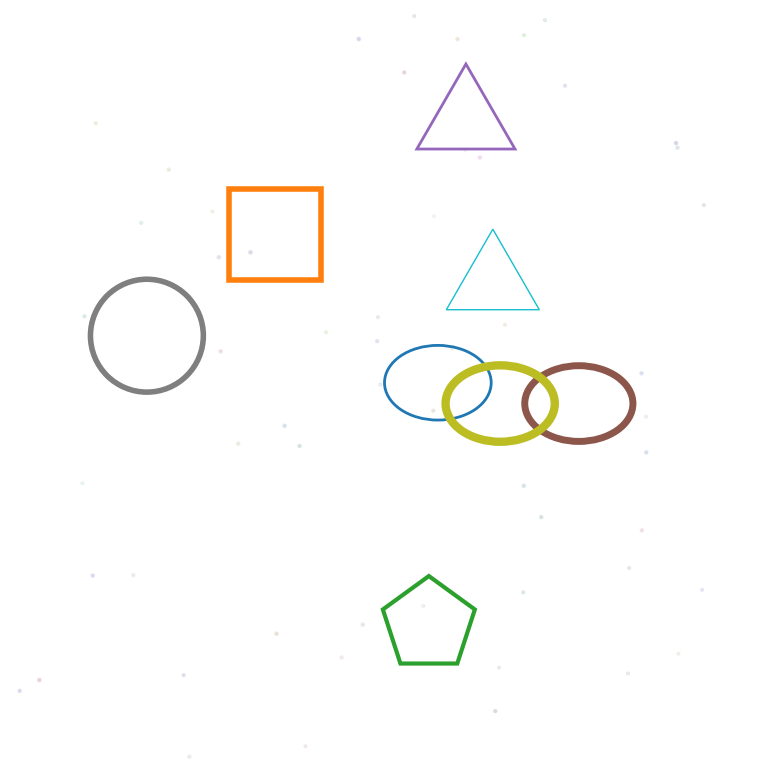[{"shape": "oval", "thickness": 1, "radius": 0.35, "center": [0.569, 0.503]}, {"shape": "square", "thickness": 2, "radius": 0.3, "center": [0.357, 0.695]}, {"shape": "pentagon", "thickness": 1.5, "radius": 0.31, "center": [0.557, 0.189]}, {"shape": "triangle", "thickness": 1, "radius": 0.37, "center": [0.605, 0.843]}, {"shape": "oval", "thickness": 2.5, "radius": 0.35, "center": [0.752, 0.476]}, {"shape": "circle", "thickness": 2, "radius": 0.37, "center": [0.191, 0.564]}, {"shape": "oval", "thickness": 3, "radius": 0.35, "center": [0.65, 0.476]}, {"shape": "triangle", "thickness": 0.5, "radius": 0.35, "center": [0.64, 0.633]}]